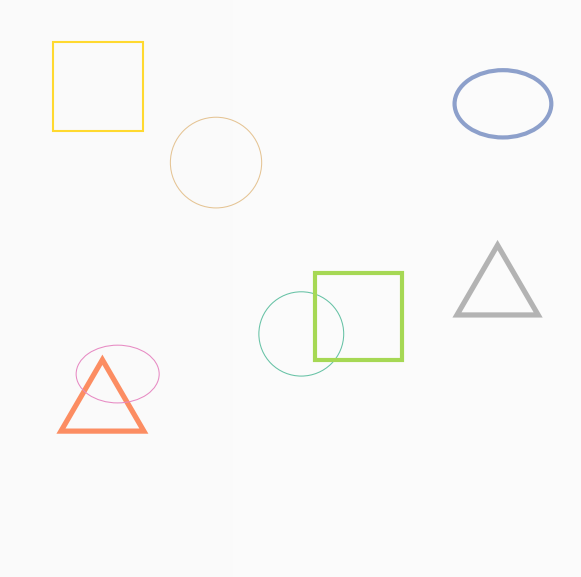[{"shape": "circle", "thickness": 0.5, "radius": 0.36, "center": [0.518, 0.421]}, {"shape": "triangle", "thickness": 2.5, "radius": 0.41, "center": [0.176, 0.294]}, {"shape": "oval", "thickness": 2, "radius": 0.42, "center": [0.865, 0.819]}, {"shape": "oval", "thickness": 0.5, "radius": 0.36, "center": [0.202, 0.351]}, {"shape": "square", "thickness": 2, "radius": 0.38, "center": [0.616, 0.451]}, {"shape": "square", "thickness": 1, "radius": 0.38, "center": [0.168, 0.849]}, {"shape": "circle", "thickness": 0.5, "radius": 0.39, "center": [0.372, 0.718]}, {"shape": "triangle", "thickness": 2.5, "radius": 0.4, "center": [0.856, 0.494]}]